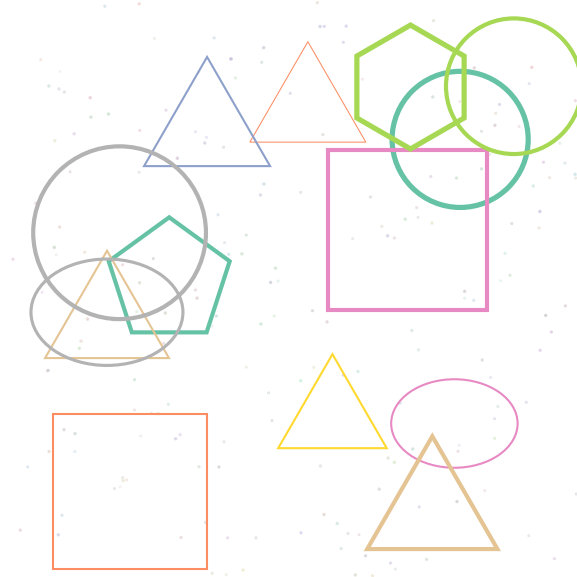[{"shape": "circle", "thickness": 2.5, "radius": 0.59, "center": [0.797, 0.758]}, {"shape": "pentagon", "thickness": 2, "radius": 0.55, "center": [0.293, 0.513]}, {"shape": "triangle", "thickness": 0.5, "radius": 0.58, "center": [0.533, 0.811]}, {"shape": "square", "thickness": 1, "radius": 0.67, "center": [0.225, 0.148]}, {"shape": "triangle", "thickness": 1, "radius": 0.63, "center": [0.359, 0.774]}, {"shape": "oval", "thickness": 1, "radius": 0.55, "center": [0.787, 0.266]}, {"shape": "square", "thickness": 2, "radius": 0.69, "center": [0.706, 0.601]}, {"shape": "circle", "thickness": 2, "radius": 0.59, "center": [0.89, 0.85]}, {"shape": "hexagon", "thickness": 2.5, "radius": 0.54, "center": [0.711, 0.848]}, {"shape": "triangle", "thickness": 1, "radius": 0.54, "center": [0.576, 0.277]}, {"shape": "triangle", "thickness": 2, "radius": 0.65, "center": [0.749, 0.113]}, {"shape": "triangle", "thickness": 1, "radius": 0.62, "center": [0.185, 0.441]}, {"shape": "circle", "thickness": 2, "radius": 0.75, "center": [0.207, 0.596]}, {"shape": "oval", "thickness": 1.5, "radius": 0.66, "center": [0.185, 0.458]}]